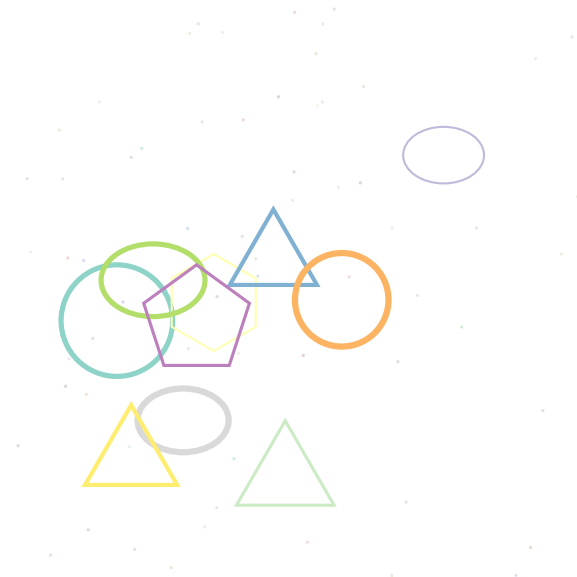[{"shape": "circle", "thickness": 2.5, "radius": 0.48, "center": [0.202, 0.444]}, {"shape": "hexagon", "thickness": 1, "radius": 0.42, "center": [0.37, 0.475]}, {"shape": "oval", "thickness": 1, "radius": 0.35, "center": [0.768, 0.731]}, {"shape": "triangle", "thickness": 2, "radius": 0.44, "center": [0.473, 0.549]}, {"shape": "circle", "thickness": 3, "radius": 0.4, "center": [0.592, 0.48]}, {"shape": "oval", "thickness": 2.5, "radius": 0.45, "center": [0.265, 0.514]}, {"shape": "oval", "thickness": 3, "radius": 0.39, "center": [0.317, 0.271]}, {"shape": "pentagon", "thickness": 1.5, "radius": 0.48, "center": [0.34, 0.444]}, {"shape": "triangle", "thickness": 1.5, "radius": 0.49, "center": [0.494, 0.173]}, {"shape": "triangle", "thickness": 2, "radius": 0.46, "center": [0.227, 0.206]}]